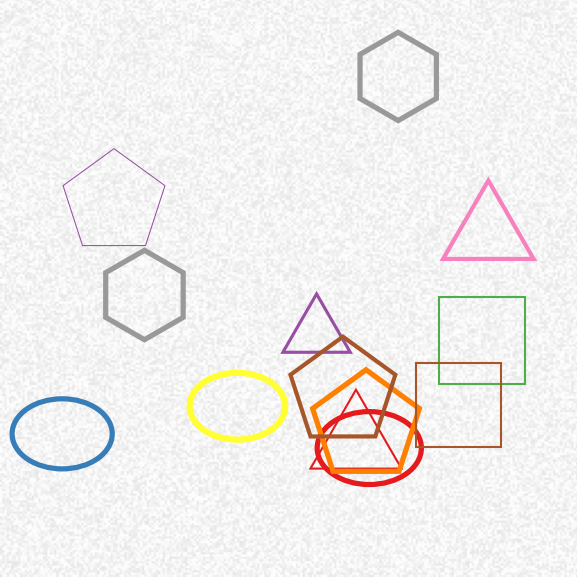[{"shape": "triangle", "thickness": 1, "radius": 0.46, "center": [0.616, 0.233]}, {"shape": "oval", "thickness": 2.5, "radius": 0.45, "center": [0.639, 0.223]}, {"shape": "oval", "thickness": 2.5, "radius": 0.43, "center": [0.108, 0.248]}, {"shape": "square", "thickness": 1, "radius": 0.37, "center": [0.834, 0.409]}, {"shape": "triangle", "thickness": 1.5, "radius": 0.34, "center": [0.548, 0.423]}, {"shape": "pentagon", "thickness": 0.5, "radius": 0.46, "center": [0.197, 0.649]}, {"shape": "pentagon", "thickness": 2.5, "radius": 0.49, "center": [0.634, 0.262]}, {"shape": "oval", "thickness": 3, "radius": 0.41, "center": [0.411, 0.296]}, {"shape": "pentagon", "thickness": 2, "radius": 0.48, "center": [0.594, 0.321]}, {"shape": "square", "thickness": 1, "radius": 0.37, "center": [0.794, 0.298]}, {"shape": "triangle", "thickness": 2, "radius": 0.45, "center": [0.846, 0.596]}, {"shape": "hexagon", "thickness": 2.5, "radius": 0.38, "center": [0.69, 0.867]}, {"shape": "hexagon", "thickness": 2.5, "radius": 0.39, "center": [0.25, 0.488]}]